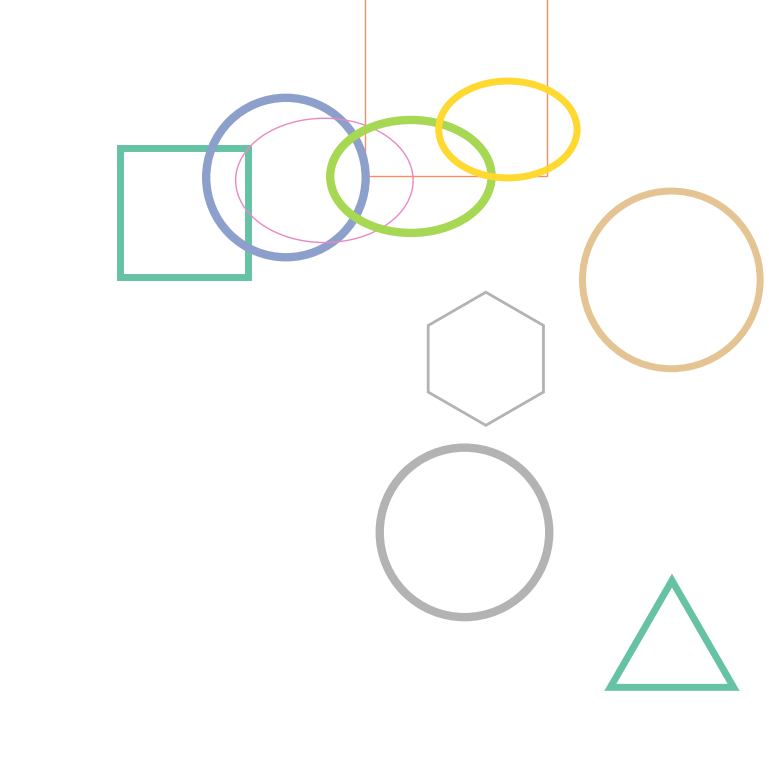[{"shape": "triangle", "thickness": 2.5, "radius": 0.46, "center": [0.873, 0.154]}, {"shape": "square", "thickness": 2.5, "radius": 0.42, "center": [0.239, 0.724]}, {"shape": "square", "thickness": 0.5, "radius": 0.59, "center": [0.592, 0.891]}, {"shape": "circle", "thickness": 3, "radius": 0.52, "center": [0.371, 0.769]}, {"shape": "oval", "thickness": 0.5, "radius": 0.58, "center": [0.421, 0.766]}, {"shape": "oval", "thickness": 3, "radius": 0.52, "center": [0.534, 0.771]}, {"shape": "oval", "thickness": 2.5, "radius": 0.45, "center": [0.66, 0.832]}, {"shape": "circle", "thickness": 2.5, "radius": 0.58, "center": [0.872, 0.637]}, {"shape": "hexagon", "thickness": 1, "radius": 0.43, "center": [0.631, 0.534]}, {"shape": "circle", "thickness": 3, "radius": 0.55, "center": [0.603, 0.309]}]